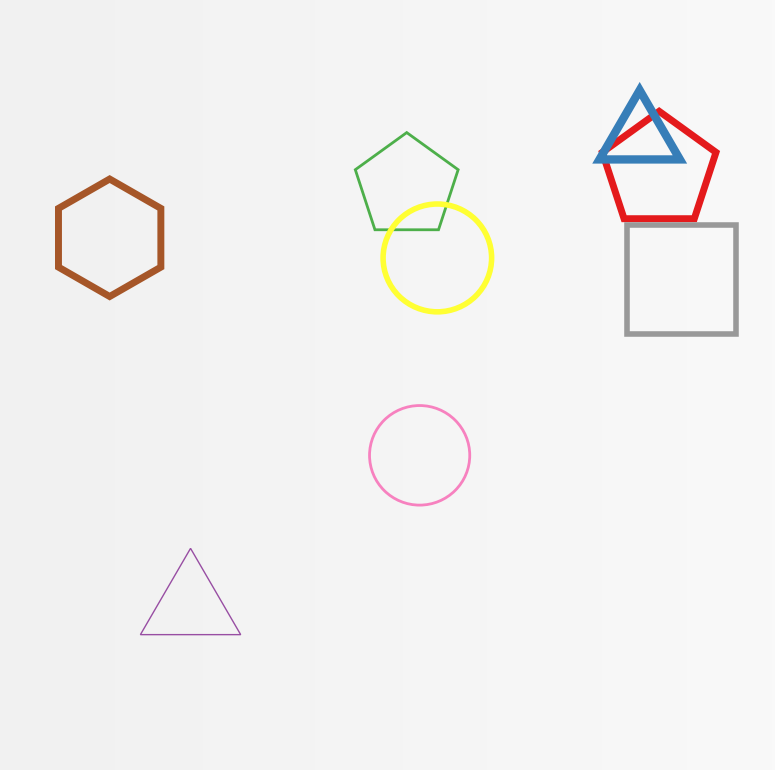[{"shape": "pentagon", "thickness": 2.5, "radius": 0.39, "center": [0.851, 0.778]}, {"shape": "triangle", "thickness": 3, "radius": 0.3, "center": [0.825, 0.823]}, {"shape": "pentagon", "thickness": 1, "radius": 0.35, "center": [0.525, 0.758]}, {"shape": "triangle", "thickness": 0.5, "radius": 0.37, "center": [0.246, 0.213]}, {"shape": "circle", "thickness": 2, "radius": 0.35, "center": [0.564, 0.665]}, {"shape": "hexagon", "thickness": 2.5, "radius": 0.38, "center": [0.142, 0.691]}, {"shape": "circle", "thickness": 1, "radius": 0.32, "center": [0.541, 0.409]}, {"shape": "square", "thickness": 2, "radius": 0.35, "center": [0.879, 0.637]}]